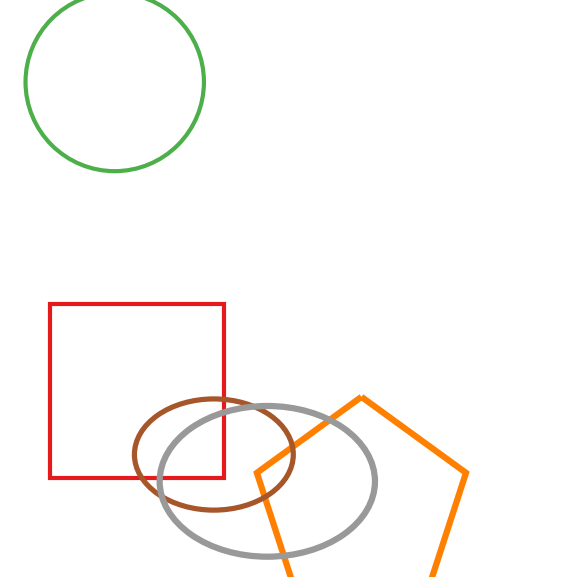[{"shape": "square", "thickness": 2, "radius": 0.75, "center": [0.237, 0.321]}, {"shape": "circle", "thickness": 2, "radius": 0.77, "center": [0.199, 0.857]}, {"shape": "pentagon", "thickness": 3, "radius": 0.95, "center": [0.626, 0.122]}, {"shape": "oval", "thickness": 2.5, "radius": 0.69, "center": [0.37, 0.212]}, {"shape": "oval", "thickness": 3, "radius": 0.93, "center": [0.463, 0.166]}]